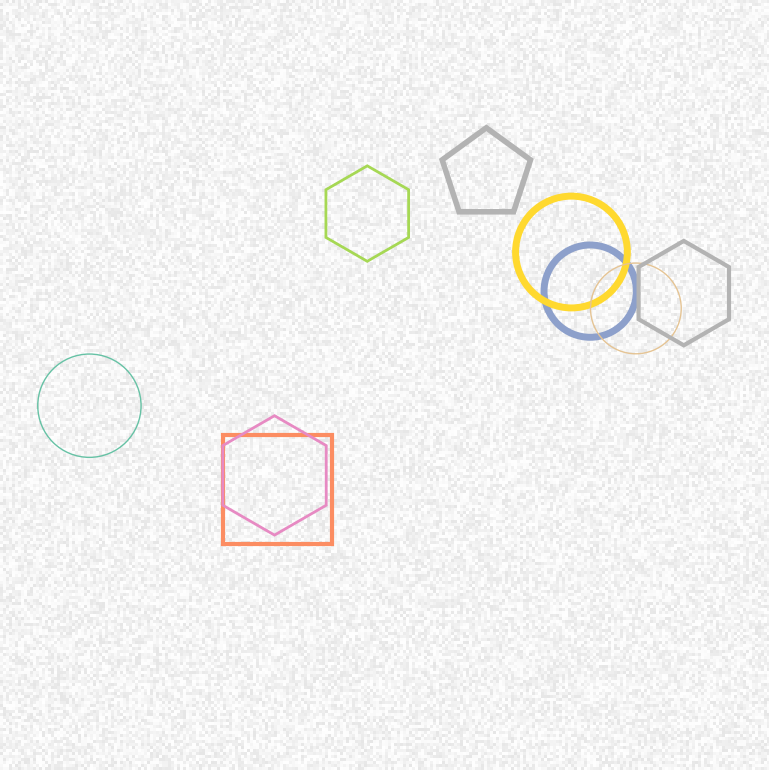[{"shape": "circle", "thickness": 0.5, "radius": 0.34, "center": [0.116, 0.473]}, {"shape": "square", "thickness": 1.5, "radius": 0.35, "center": [0.361, 0.365]}, {"shape": "circle", "thickness": 2.5, "radius": 0.3, "center": [0.766, 0.622]}, {"shape": "hexagon", "thickness": 1, "radius": 0.39, "center": [0.357, 0.383]}, {"shape": "hexagon", "thickness": 1, "radius": 0.31, "center": [0.477, 0.723]}, {"shape": "circle", "thickness": 2.5, "radius": 0.36, "center": [0.742, 0.673]}, {"shape": "circle", "thickness": 0.5, "radius": 0.29, "center": [0.826, 0.599]}, {"shape": "hexagon", "thickness": 1.5, "radius": 0.34, "center": [0.888, 0.619]}, {"shape": "pentagon", "thickness": 2, "radius": 0.3, "center": [0.632, 0.774]}]